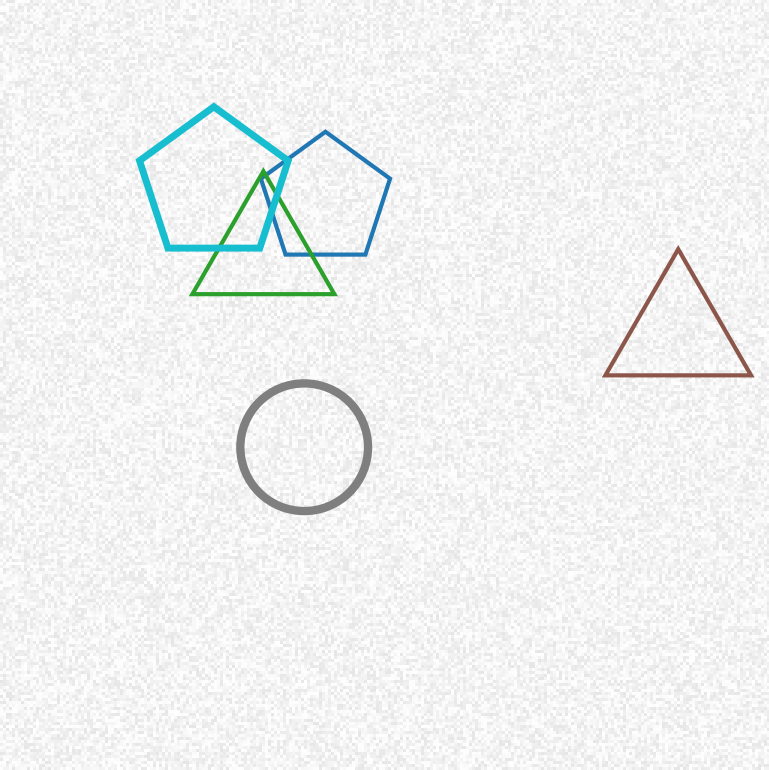[{"shape": "pentagon", "thickness": 1.5, "radius": 0.44, "center": [0.423, 0.741]}, {"shape": "triangle", "thickness": 1.5, "radius": 0.53, "center": [0.342, 0.671]}, {"shape": "triangle", "thickness": 1.5, "radius": 0.55, "center": [0.881, 0.567]}, {"shape": "circle", "thickness": 3, "radius": 0.41, "center": [0.395, 0.419]}, {"shape": "pentagon", "thickness": 2.5, "radius": 0.51, "center": [0.278, 0.76]}]